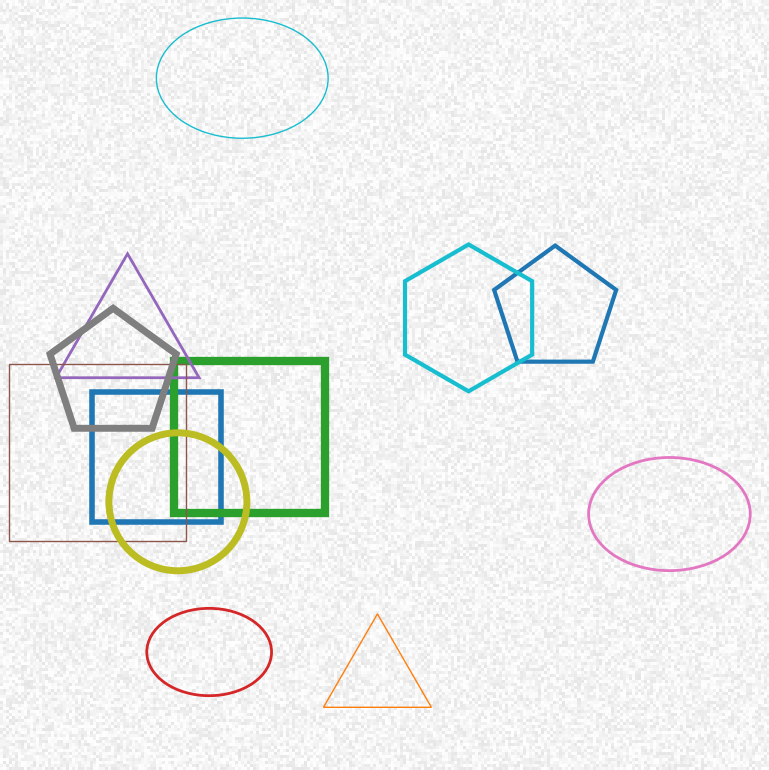[{"shape": "pentagon", "thickness": 1.5, "radius": 0.42, "center": [0.721, 0.598]}, {"shape": "square", "thickness": 2, "radius": 0.42, "center": [0.203, 0.407]}, {"shape": "triangle", "thickness": 0.5, "radius": 0.4, "center": [0.49, 0.122]}, {"shape": "square", "thickness": 3, "radius": 0.49, "center": [0.324, 0.432]}, {"shape": "oval", "thickness": 1, "radius": 0.41, "center": [0.272, 0.153]}, {"shape": "triangle", "thickness": 1, "radius": 0.54, "center": [0.166, 0.563]}, {"shape": "square", "thickness": 0.5, "radius": 0.57, "center": [0.126, 0.412]}, {"shape": "oval", "thickness": 1, "radius": 0.52, "center": [0.869, 0.332]}, {"shape": "pentagon", "thickness": 2.5, "radius": 0.43, "center": [0.147, 0.513]}, {"shape": "circle", "thickness": 2.5, "radius": 0.45, "center": [0.231, 0.348]}, {"shape": "hexagon", "thickness": 1.5, "radius": 0.48, "center": [0.609, 0.587]}, {"shape": "oval", "thickness": 0.5, "radius": 0.56, "center": [0.315, 0.899]}]